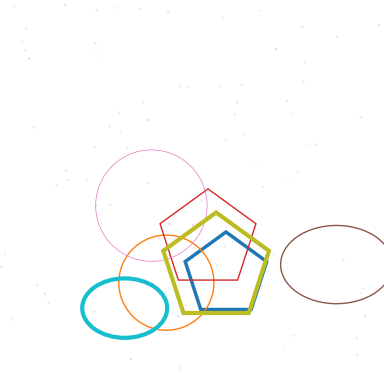[{"shape": "pentagon", "thickness": 2.5, "radius": 0.56, "center": [0.587, 0.286]}, {"shape": "circle", "thickness": 1, "radius": 0.62, "center": [0.432, 0.266]}, {"shape": "pentagon", "thickness": 1, "radius": 0.65, "center": [0.54, 0.378]}, {"shape": "oval", "thickness": 1, "radius": 0.73, "center": [0.874, 0.313]}, {"shape": "circle", "thickness": 0.5, "radius": 0.72, "center": [0.393, 0.466]}, {"shape": "pentagon", "thickness": 3, "radius": 0.72, "center": [0.561, 0.304]}, {"shape": "oval", "thickness": 3, "radius": 0.55, "center": [0.324, 0.2]}]